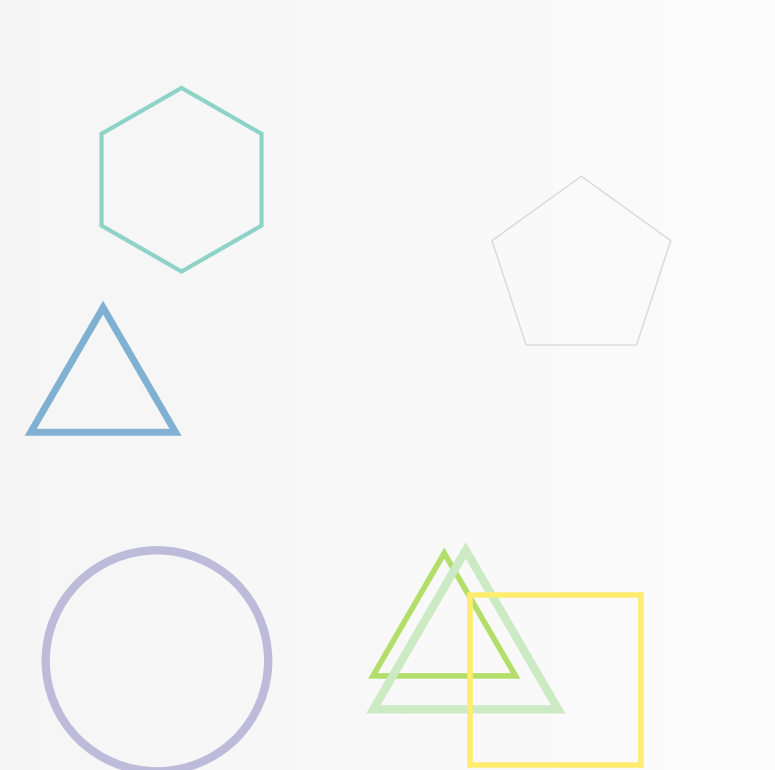[{"shape": "hexagon", "thickness": 1.5, "radius": 0.6, "center": [0.234, 0.767]}, {"shape": "circle", "thickness": 3, "radius": 0.72, "center": [0.202, 0.142]}, {"shape": "triangle", "thickness": 2.5, "radius": 0.54, "center": [0.133, 0.493]}, {"shape": "triangle", "thickness": 2, "radius": 0.53, "center": [0.573, 0.175]}, {"shape": "pentagon", "thickness": 0.5, "radius": 0.61, "center": [0.75, 0.65]}, {"shape": "triangle", "thickness": 3, "radius": 0.69, "center": [0.601, 0.148]}, {"shape": "square", "thickness": 2, "radius": 0.55, "center": [0.717, 0.117]}]